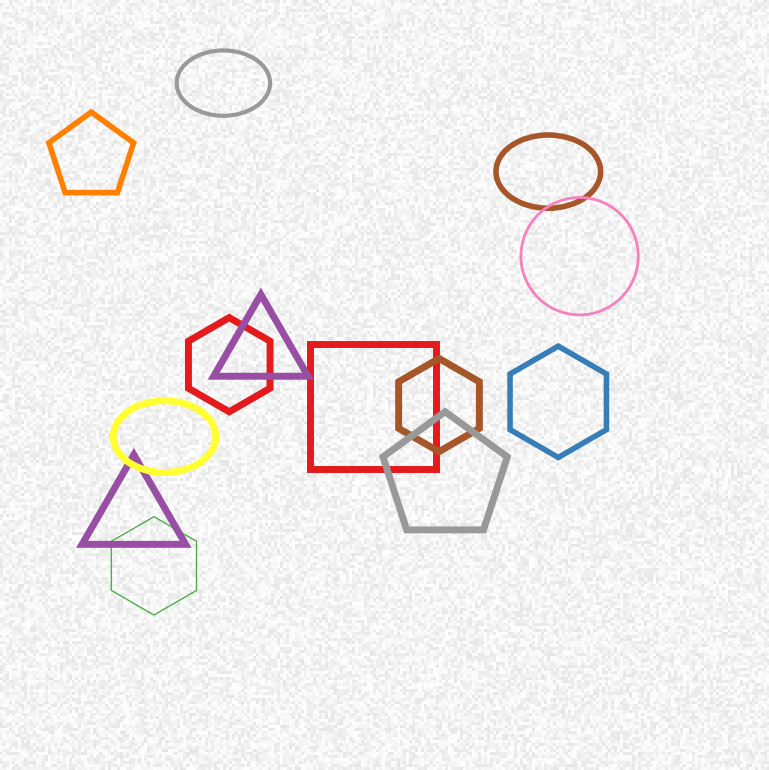[{"shape": "square", "thickness": 2.5, "radius": 0.41, "center": [0.484, 0.472]}, {"shape": "hexagon", "thickness": 2.5, "radius": 0.31, "center": [0.298, 0.526]}, {"shape": "hexagon", "thickness": 2, "radius": 0.36, "center": [0.725, 0.478]}, {"shape": "hexagon", "thickness": 0.5, "radius": 0.32, "center": [0.2, 0.265]}, {"shape": "triangle", "thickness": 2.5, "radius": 0.39, "center": [0.174, 0.332]}, {"shape": "triangle", "thickness": 2.5, "radius": 0.35, "center": [0.339, 0.547]}, {"shape": "pentagon", "thickness": 2, "radius": 0.29, "center": [0.119, 0.797]}, {"shape": "oval", "thickness": 2.5, "radius": 0.33, "center": [0.214, 0.433]}, {"shape": "oval", "thickness": 2, "radius": 0.34, "center": [0.712, 0.777]}, {"shape": "hexagon", "thickness": 2.5, "radius": 0.3, "center": [0.57, 0.474]}, {"shape": "circle", "thickness": 1, "radius": 0.38, "center": [0.753, 0.667]}, {"shape": "oval", "thickness": 1.5, "radius": 0.3, "center": [0.29, 0.892]}, {"shape": "pentagon", "thickness": 2.5, "radius": 0.42, "center": [0.578, 0.38]}]